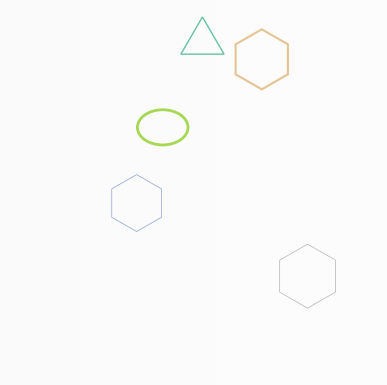[{"shape": "triangle", "thickness": 1, "radius": 0.32, "center": [0.522, 0.892]}, {"shape": "hexagon", "thickness": 0.5, "radius": 0.37, "center": [0.352, 0.473]}, {"shape": "oval", "thickness": 2, "radius": 0.33, "center": [0.42, 0.669]}, {"shape": "hexagon", "thickness": 1.5, "radius": 0.39, "center": [0.676, 0.846]}, {"shape": "hexagon", "thickness": 0.5, "radius": 0.42, "center": [0.794, 0.283]}]